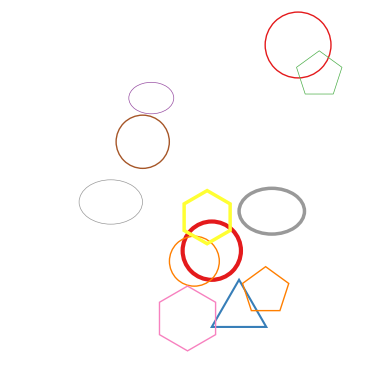[{"shape": "circle", "thickness": 3, "radius": 0.38, "center": [0.55, 0.349]}, {"shape": "circle", "thickness": 1, "radius": 0.43, "center": [0.774, 0.883]}, {"shape": "triangle", "thickness": 1.5, "radius": 0.41, "center": [0.621, 0.192]}, {"shape": "pentagon", "thickness": 0.5, "radius": 0.31, "center": [0.829, 0.806]}, {"shape": "oval", "thickness": 0.5, "radius": 0.29, "center": [0.393, 0.745]}, {"shape": "circle", "thickness": 1, "radius": 0.32, "center": [0.505, 0.322]}, {"shape": "pentagon", "thickness": 1, "radius": 0.32, "center": [0.69, 0.244]}, {"shape": "hexagon", "thickness": 2.5, "radius": 0.35, "center": [0.538, 0.436]}, {"shape": "circle", "thickness": 1, "radius": 0.35, "center": [0.371, 0.632]}, {"shape": "hexagon", "thickness": 1, "radius": 0.42, "center": [0.487, 0.173]}, {"shape": "oval", "thickness": 0.5, "radius": 0.41, "center": [0.288, 0.475]}, {"shape": "oval", "thickness": 2.5, "radius": 0.42, "center": [0.706, 0.451]}]